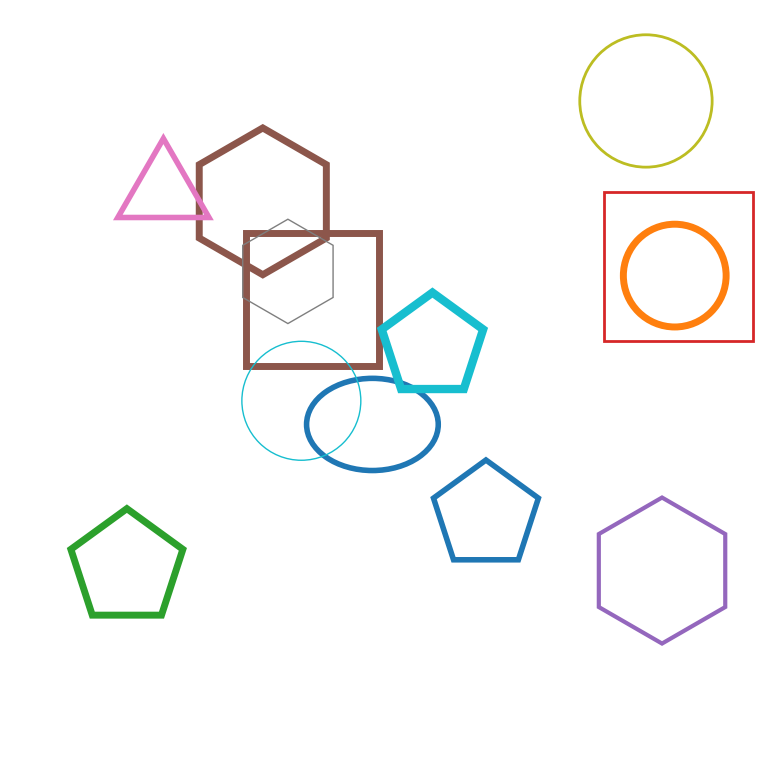[{"shape": "oval", "thickness": 2, "radius": 0.43, "center": [0.484, 0.449]}, {"shape": "pentagon", "thickness": 2, "radius": 0.36, "center": [0.631, 0.331]}, {"shape": "circle", "thickness": 2.5, "radius": 0.33, "center": [0.876, 0.642]}, {"shape": "pentagon", "thickness": 2.5, "radius": 0.38, "center": [0.165, 0.263]}, {"shape": "square", "thickness": 1, "radius": 0.48, "center": [0.882, 0.654]}, {"shape": "hexagon", "thickness": 1.5, "radius": 0.47, "center": [0.86, 0.259]}, {"shape": "square", "thickness": 2.5, "radius": 0.43, "center": [0.406, 0.612]}, {"shape": "hexagon", "thickness": 2.5, "radius": 0.48, "center": [0.341, 0.739]}, {"shape": "triangle", "thickness": 2, "radius": 0.34, "center": [0.212, 0.752]}, {"shape": "hexagon", "thickness": 0.5, "radius": 0.34, "center": [0.374, 0.648]}, {"shape": "circle", "thickness": 1, "radius": 0.43, "center": [0.839, 0.869]}, {"shape": "circle", "thickness": 0.5, "radius": 0.39, "center": [0.391, 0.48]}, {"shape": "pentagon", "thickness": 3, "radius": 0.35, "center": [0.562, 0.551]}]